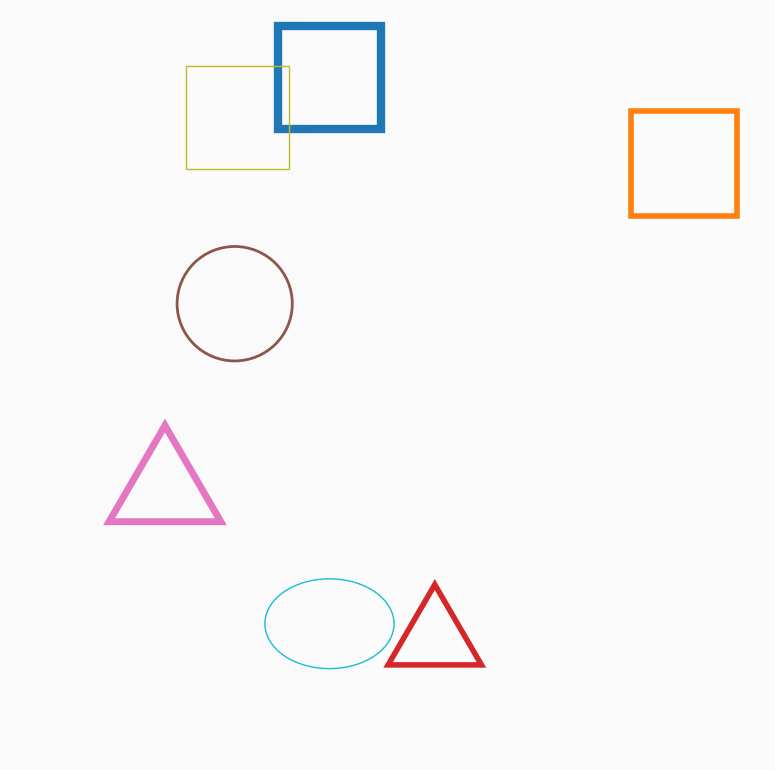[{"shape": "square", "thickness": 3, "radius": 0.33, "center": [0.425, 0.899]}, {"shape": "square", "thickness": 2, "radius": 0.34, "center": [0.882, 0.787]}, {"shape": "triangle", "thickness": 2, "radius": 0.35, "center": [0.561, 0.171]}, {"shape": "circle", "thickness": 1, "radius": 0.37, "center": [0.303, 0.606]}, {"shape": "triangle", "thickness": 2.5, "radius": 0.42, "center": [0.213, 0.364]}, {"shape": "square", "thickness": 0.5, "radius": 0.33, "center": [0.306, 0.847]}, {"shape": "oval", "thickness": 0.5, "radius": 0.42, "center": [0.425, 0.19]}]